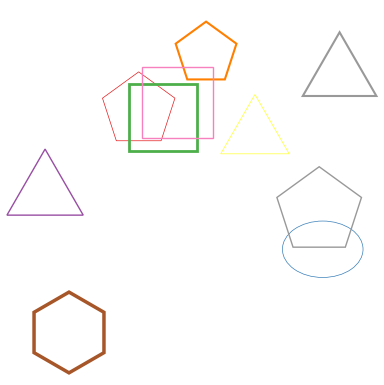[{"shape": "pentagon", "thickness": 0.5, "radius": 0.49, "center": [0.36, 0.714]}, {"shape": "oval", "thickness": 0.5, "radius": 0.52, "center": [0.838, 0.353]}, {"shape": "square", "thickness": 2, "radius": 0.44, "center": [0.423, 0.695]}, {"shape": "triangle", "thickness": 1, "radius": 0.57, "center": [0.117, 0.498]}, {"shape": "pentagon", "thickness": 1.5, "radius": 0.42, "center": [0.535, 0.861]}, {"shape": "triangle", "thickness": 0.5, "radius": 0.51, "center": [0.662, 0.652]}, {"shape": "hexagon", "thickness": 2.5, "radius": 0.52, "center": [0.179, 0.136]}, {"shape": "square", "thickness": 1, "radius": 0.46, "center": [0.46, 0.733]}, {"shape": "triangle", "thickness": 1.5, "radius": 0.55, "center": [0.882, 0.806]}, {"shape": "pentagon", "thickness": 1, "radius": 0.58, "center": [0.829, 0.451]}]